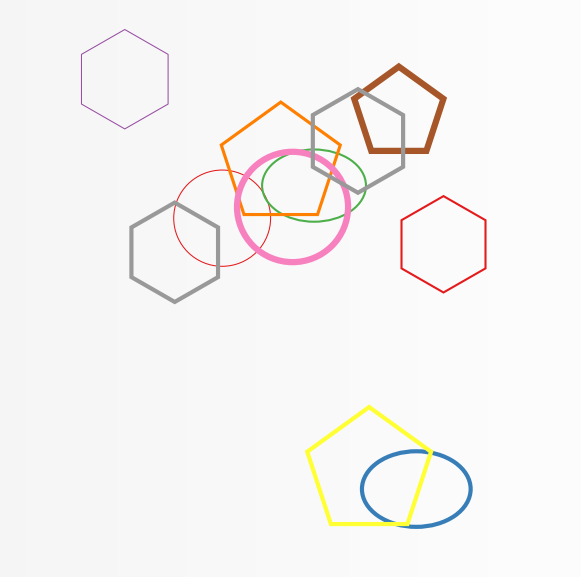[{"shape": "circle", "thickness": 0.5, "radius": 0.42, "center": [0.382, 0.621]}, {"shape": "hexagon", "thickness": 1, "radius": 0.42, "center": [0.763, 0.576]}, {"shape": "oval", "thickness": 2, "radius": 0.47, "center": [0.716, 0.152]}, {"shape": "oval", "thickness": 1, "radius": 0.45, "center": [0.54, 0.678]}, {"shape": "hexagon", "thickness": 0.5, "radius": 0.43, "center": [0.215, 0.862]}, {"shape": "pentagon", "thickness": 1.5, "radius": 0.54, "center": [0.483, 0.715]}, {"shape": "pentagon", "thickness": 2, "radius": 0.56, "center": [0.635, 0.182]}, {"shape": "pentagon", "thickness": 3, "radius": 0.4, "center": [0.686, 0.803]}, {"shape": "circle", "thickness": 3, "radius": 0.48, "center": [0.503, 0.641]}, {"shape": "hexagon", "thickness": 2, "radius": 0.45, "center": [0.616, 0.755]}, {"shape": "hexagon", "thickness": 2, "radius": 0.43, "center": [0.301, 0.562]}]